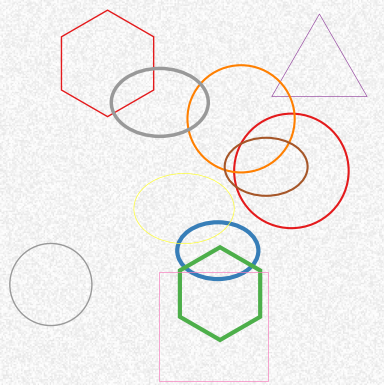[{"shape": "circle", "thickness": 1.5, "radius": 0.74, "center": [0.757, 0.556]}, {"shape": "hexagon", "thickness": 1, "radius": 0.69, "center": [0.279, 0.835]}, {"shape": "oval", "thickness": 3, "radius": 0.53, "center": [0.566, 0.349]}, {"shape": "hexagon", "thickness": 3, "radius": 0.6, "center": [0.572, 0.237]}, {"shape": "triangle", "thickness": 0.5, "radius": 0.72, "center": [0.83, 0.821]}, {"shape": "circle", "thickness": 1.5, "radius": 0.7, "center": [0.626, 0.691]}, {"shape": "oval", "thickness": 0.5, "radius": 0.65, "center": [0.478, 0.458]}, {"shape": "oval", "thickness": 1.5, "radius": 0.54, "center": [0.691, 0.567]}, {"shape": "square", "thickness": 0.5, "radius": 0.71, "center": [0.555, 0.151]}, {"shape": "circle", "thickness": 1, "radius": 0.53, "center": [0.132, 0.261]}, {"shape": "oval", "thickness": 2.5, "radius": 0.63, "center": [0.415, 0.734]}]